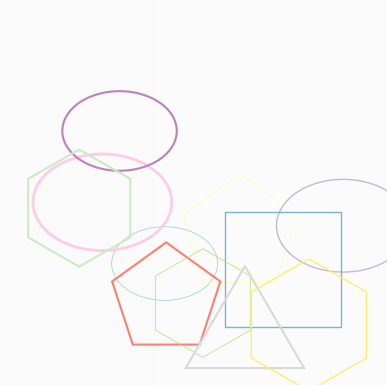[{"shape": "oval", "thickness": 0.5, "radius": 0.68, "center": [0.425, 0.316]}, {"shape": "pentagon", "thickness": 0.5, "radius": 0.78, "center": [0.62, 0.392]}, {"shape": "oval", "thickness": 1, "radius": 0.86, "center": [0.886, 0.414]}, {"shape": "pentagon", "thickness": 1.5, "radius": 0.73, "center": [0.429, 0.224]}, {"shape": "square", "thickness": 1, "radius": 0.75, "center": [0.73, 0.3]}, {"shape": "hexagon", "thickness": 0.5, "radius": 0.7, "center": [0.524, 0.213]}, {"shape": "oval", "thickness": 2, "radius": 0.9, "center": [0.264, 0.475]}, {"shape": "triangle", "thickness": 1.5, "radius": 0.88, "center": [0.632, 0.132]}, {"shape": "oval", "thickness": 1.5, "radius": 0.74, "center": [0.309, 0.66]}, {"shape": "hexagon", "thickness": 1.5, "radius": 0.76, "center": [0.204, 0.459]}, {"shape": "hexagon", "thickness": 1, "radius": 0.86, "center": [0.797, 0.156]}]